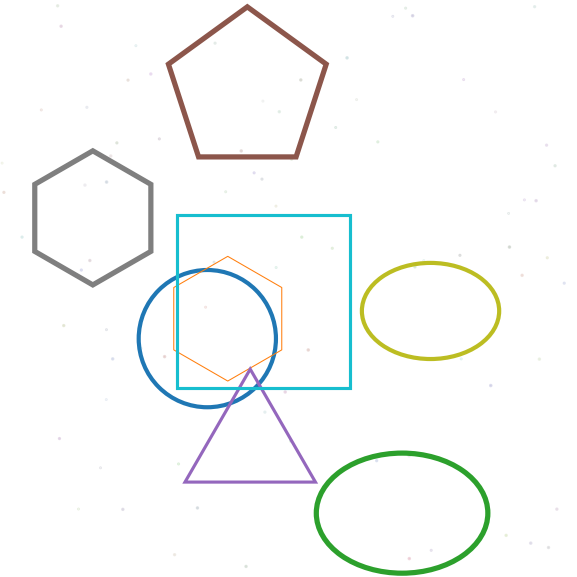[{"shape": "circle", "thickness": 2, "radius": 0.59, "center": [0.359, 0.413]}, {"shape": "hexagon", "thickness": 0.5, "radius": 0.54, "center": [0.394, 0.447]}, {"shape": "oval", "thickness": 2.5, "radius": 0.74, "center": [0.696, 0.111]}, {"shape": "triangle", "thickness": 1.5, "radius": 0.65, "center": [0.433, 0.23]}, {"shape": "pentagon", "thickness": 2.5, "radius": 0.72, "center": [0.428, 0.844]}, {"shape": "hexagon", "thickness": 2.5, "radius": 0.58, "center": [0.161, 0.622]}, {"shape": "oval", "thickness": 2, "radius": 0.59, "center": [0.746, 0.461]}, {"shape": "square", "thickness": 1.5, "radius": 0.75, "center": [0.457, 0.477]}]